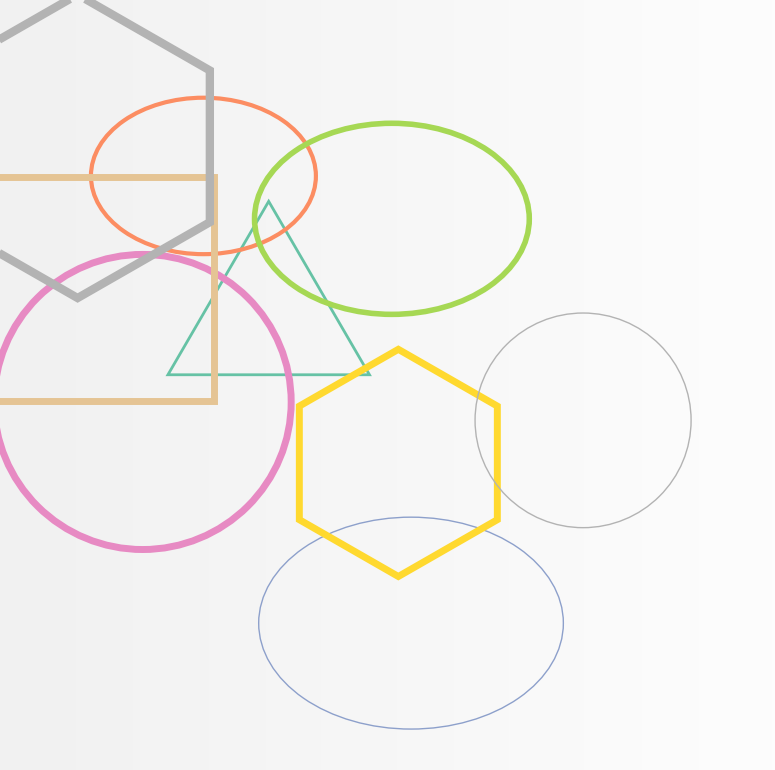[{"shape": "triangle", "thickness": 1, "radius": 0.75, "center": [0.347, 0.588]}, {"shape": "oval", "thickness": 1.5, "radius": 0.73, "center": [0.262, 0.772]}, {"shape": "oval", "thickness": 0.5, "radius": 0.98, "center": [0.53, 0.191]}, {"shape": "circle", "thickness": 2.5, "radius": 0.96, "center": [0.184, 0.478]}, {"shape": "oval", "thickness": 2, "radius": 0.89, "center": [0.506, 0.716]}, {"shape": "hexagon", "thickness": 2.5, "radius": 0.74, "center": [0.514, 0.399]}, {"shape": "square", "thickness": 2.5, "radius": 0.73, "center": [0.131, 0.624]}, {"shape": "hexagon", "thickness": 3, "radius": 0.99, "center": [0.1, 0.81]}, {"shape": "circle", "thickness": 0.5, "radius": 0.7, "center": [0.752, 0.454]}]